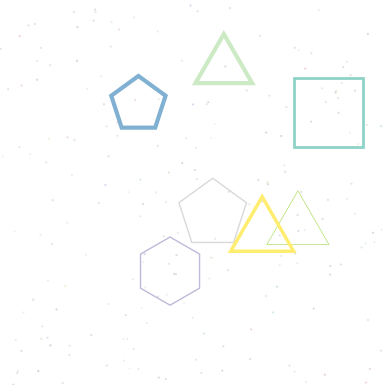[{"shape": "square", "thickness": 2, "radius": 0.45, "center": [0.854, 0.708]}, {"shape": "hexagon", "thickness": 1, "radius": 0.44, "center": [0.442, 0.296]}, {"shape": "pentagon", "thickness": 3, "radius": 0.37, "center": [0.36, 0.728]}, {"shape": "triangle", "thickness": 0.5, "radius": 0.47, "center": [0.774, 0.411]}, {"shape": "pentagon", "thickness": 1, "radius": 0.46, "center": [0.552, 0.445]}, {"shape": "triangle", "thickness": 3, "radius": 0.42, "center": [0.581, 0.827]}, {"shape": "triangle", "thickness": 2.5, "radius": 0.47, "center": [0.681, 0.395]}]